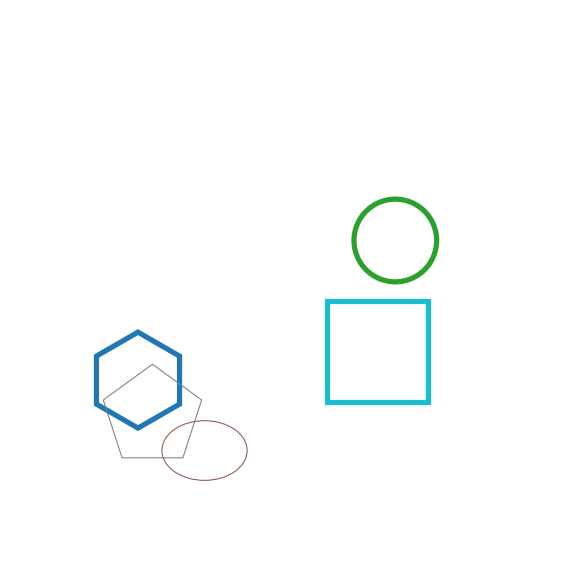[{"shape": "hexagon", "thickness": 2.5, "radius": 0.42, "center": [0.239, 0.341]}, {"shape": "circle", "thickness": 2.5, "radius": 0.36, "center": [0.685, 0.583]}, {"shape": "oval", "thickness": 0.5, "radius": 0.37, "center": [0.354, 0.219]}, {"shape": "pentagon", "thickness": 0.5, "radius": 0.45, "center": [0.264, 0.279]}, {"shape": "square", "thickness": 2.5, "radius": 0.44, "center": [0.653, 0.39]}]